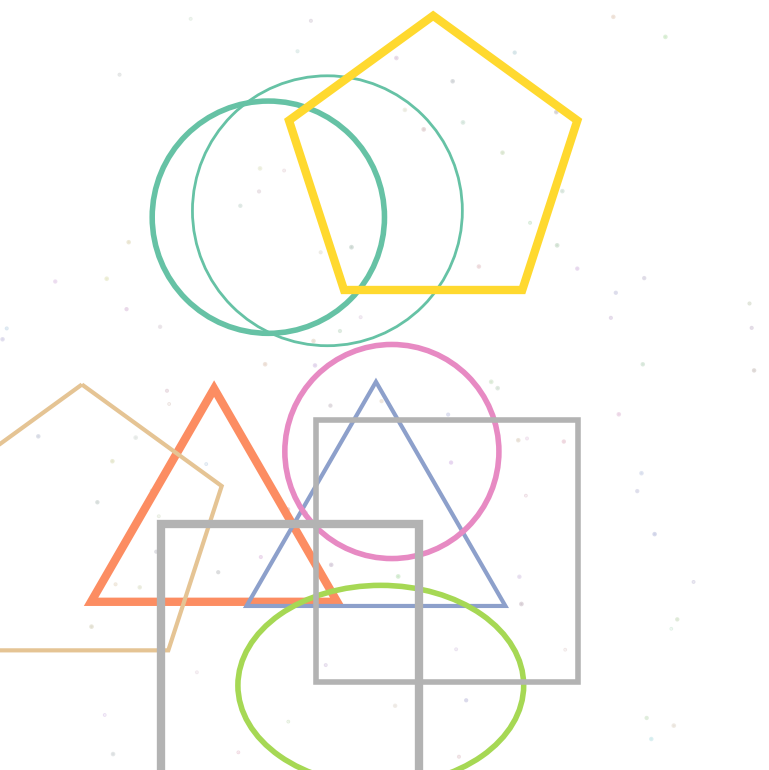[{"shape": "circle", "thickness": 1, "radius": 0.88, "center": [0.425, 0.726]}, {"shape": "circle", "thickness": 2, "radius": 0.75, "center": [0.348, 0.718]}, {"shape": "triangle", "thickness": 3, "radius": 0.92, "center": [0.278, 0.311]}, {"shape": "triangle", "thickness": 1.5, "radius": 0.97, "center": [0.488, 0.31]}, {"shape": "circle", "thickness": 2, "radius": 0.7, "center": [0.509, 0.414]}, {"shape": "oval", "thickness": 2, "radius": 0.93, "center": [0.495, 0.11]}, {"shape": "pentagon", "thickness": 3, "radius": 0.98, "center": [0.563, 0.783]}, {"shape": "pentagon", "thickness": 1.5, "radius": 0.95, "center": [0.106, 0.31]}, {"shape": "square", "thickness": 2, "radius": 0.85, "center": [0.58, 0.284]}, {"shape": "square", "thickness": 3, "radius": 0.84, "center": [0.376, 0.153]}]